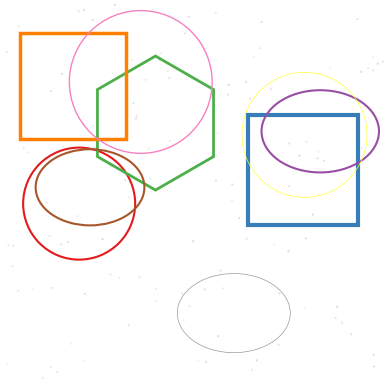[{"shape": "circle", "thickness": 1.5, "radius": 0.73, "center": [0.206, 0.471]}, {"shape": "square", "thickness": 3, "radius": 0.71, "center": [0.786, 0.559]}, {"shape": "hexagon", "thickness": 2, "radius": 0.87, "center": [0.404, 0.68]}, {"shape": "oval", "thickness": 1.5, "radius": 0.76, "center": [0.832, 0.659]}, {"shape": "square", "thickness": 2.5, "radius": 0.69, "center": [0.19, 0.777]}, {"shape": "circle", "thickness": 0.5, "radius": 0.81, "center": [0.791, 0.65]}, {"shape": "oval", "thickness": 1.5, "radius": 0.71, "center": [0.234, 0.513]}, {"shape": "circle", "thickness": 1, "radius": 0.93, "center": [0.366, 0.787]}, {"shape": "oval", "thickness": 0.5, "radius": 0.73, "center": [0.607, 0.187]}]